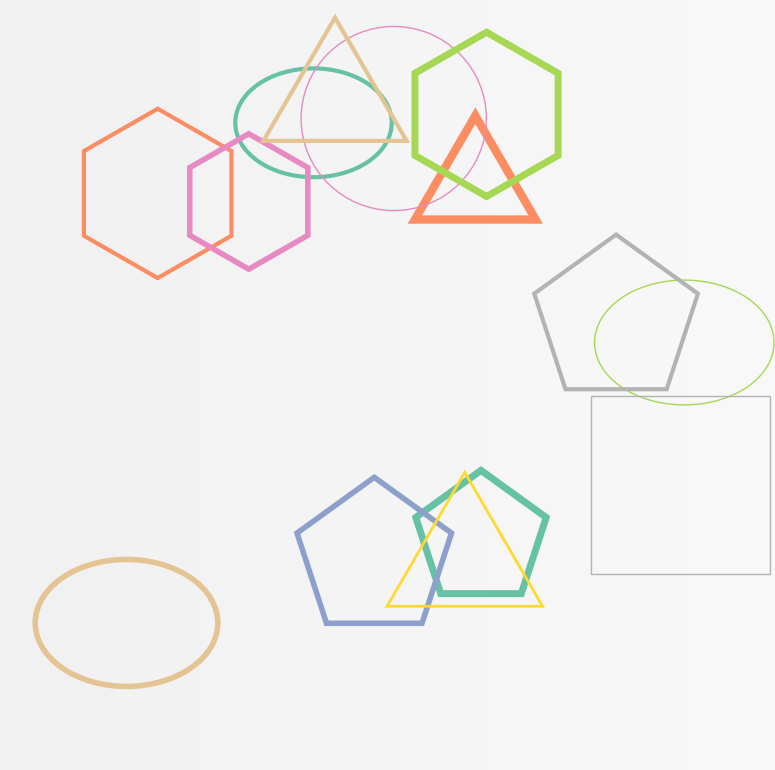[{"shape": "pentagon", "thickness": 2.5, "radius": 0.44, "center": [0.621, 0.301]}, {"shape": "oval", "thickness": 1.5, "radius": 0.5, "center": [0.405, 0.841]}, {"shape": "triangle", "thickness": 3, "radius": 0.45, "center": [0.613, 0.76]}, {"shape": "hexagon", "thickness": 1.5, "radius": 0.55, "center": [0.203, 0.749]}, {"shape": "pentagon", "thickness": 2, "radius": 0.52, "center": [0.483, 0.275]}, {"shape": "circle", "thickness": 0.5, "radius": 0.6, "center": [0.508, 0.846]}, {"shape": "hexagon", "thickness": 2, "radius": 0.44, "center": [0.321, 0.738]}, {"shape": "hexagon", "thickness": 2.5, "radius": 0.53, "center": [0.628, 0.852]}, {"shape": "oval", "thickness": 0.5, "radius": 0.58, "center": [0.883, 0.555]}, {"shape": "triangle", "thickness": 1, "radius": 0.58, "center": [0.6, 0.271]}, {"shape": "triangle", "thickness": 1.5, "radius": 0.53, "center": [0.432, 0.87]}, {"shape": "oval", "thickness": 2, "radius": 0.59, "center": [0.163, 0.191]}, {"shape": "pentagon", "thickness": 1.5, "radius": 0.56, "center": [0.795, 0.584]}, {"shape": "square", "thickness": 0.5, "radius": 0.58, "center": [0.878, 0.37]}]